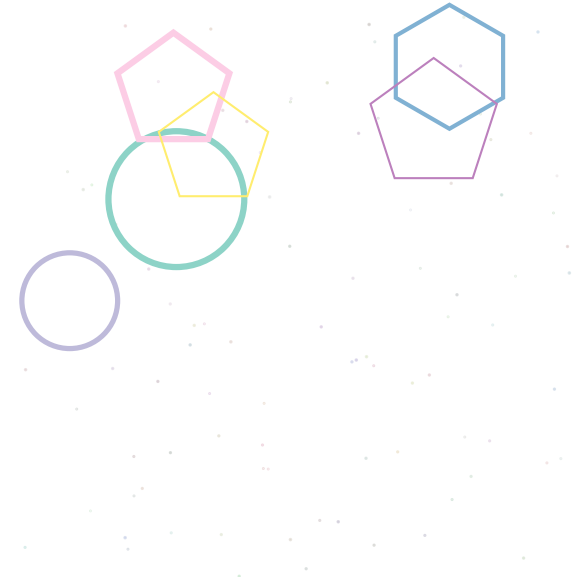[{"shape": "circle", "thickness": 3, "radius": 0.59, "center": [0.305, 0.654]}, {"shape": "circle", "thickness": 2.5, "radius": 0.41, "center": [0.121, 0.478]}, {"shape": "hexagon", "thickness": 2, "radius": 0.54, "center": [0.778, 0.883]}, {"shape": "pentagon", "thickness": 3, "radius": 0.51, "center": [0.3, 0.841]}, {"shape": "pentagon", "thickness": 1, "radius": 0.58, "center": [0.751, 0.784]}, {"shape": "pentagon", "thickness": 1, "radius": 0.5, "center": [0.37, 0.74]}]